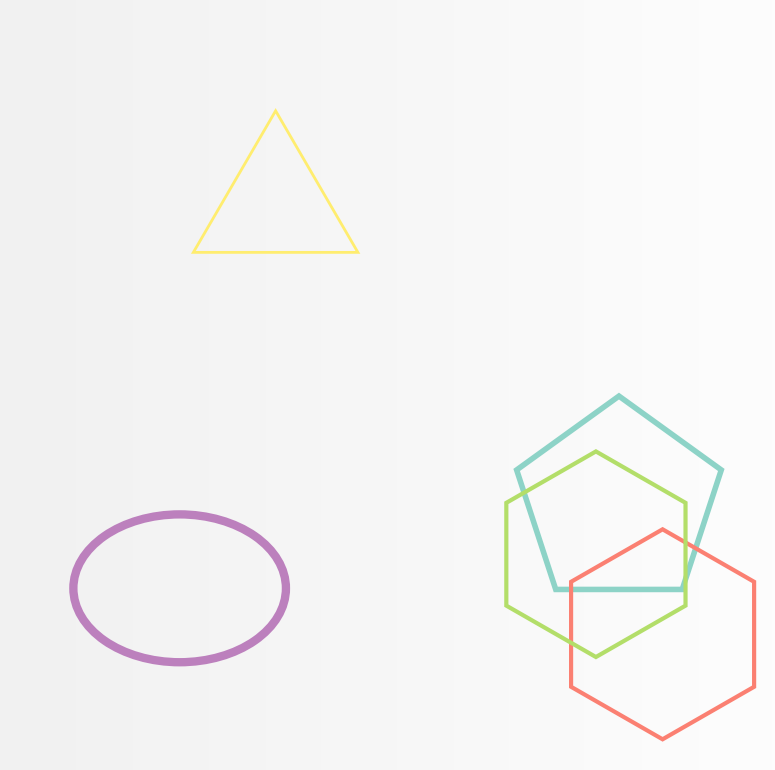[{"shape": "pentagon", "thickness": 2, "radius": 0.69, "center": [0.799, 0.347]}, {"shape": "hexagon", "thickness": 1.5, "radius": 0.68, "center": [0.855, 0.176]}, {"shape": "hexagon", "thickness": 1.5, "radius": 0.67, "center": [0.769, 0.28]}, {"shape": "oval", "thickness": 3, "radius": 0.69, "center": [0.232, 0.236]}, {"shape": "triangle", "thickness": 1, "radius": 0.61, "center": [0.356, 0.734]}]